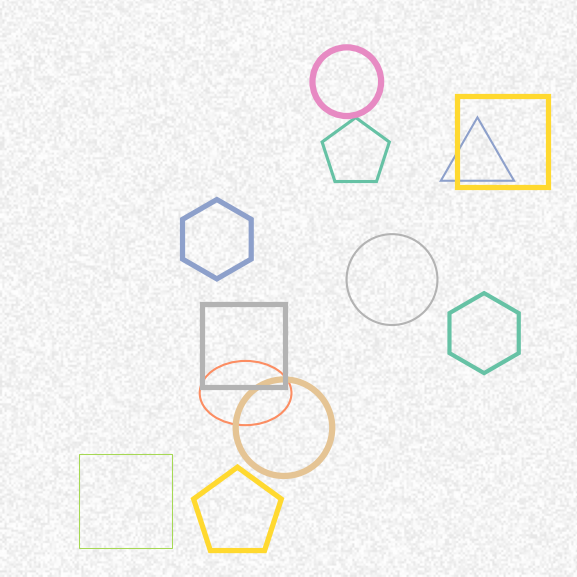[{"shape": "hexagon", "thickness": 2, "radius": 0.35, "center": [0.838, 0.422]}, {"shape": "pentagon", "thickness": 1.5, "radius": 0.31, "center": [0.616, 0.734]}, {"shape": "oval", "thickness": 1, "radius": 0.4, "center": [0.425, 0.319]}, {"shape": "hexagon", "thickness": 2.5, "radius": 0.34, "center": [0.376, 0.585]}, {"shape": "triangle", "thickness": 1, "radius": 0.37, "center": [0.827, 0.723]}, {"shape": "circle", "thickness": 3, "radius": 0.3, "center": [0.6, 0.858]}, {"shape": "square", "thickness": 0.5, "radius": 0.4, "center": [0.217, 0.132]}, {"shape": "pentagon", "thickness": 2.5, "radius": 0.4, "center": [0.411, 0.11]}, {"shape": "square", "thickness": 2.5, "radius": 0.39, "center": [0.869, 0.754]}, {"shape": "circle", "thickness": 3, "radius": 0.42, "center": [0.492, 0.259]}, {"shape": "square", "thickness": 2.5, "radius": 0.36, "center": [0.421, 0.401]}, {"shape": "circle", "thickness": 1, "radius": 0.39, "center": [0.679, 0.515]}]